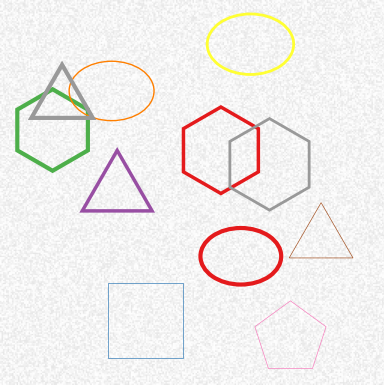[{"shape": "hexagon", "thickness": 2.5, "radius": 0.56, "center": [0.574, 0.61]}, {"shape": "oval", "thickness": 3, "radius": 0.52, "center": [0.626, 0.334]}, {"shape": "square", "thickness": 0.5, "radius": 0.48, "center": [0.378, 0.167]}, {"shape": "hexagon", "thickness": 3, "radius": 0.53, "center": [0.137, 0.662]}, {"shape": "triangle", "thickness": 2.5, "radius": 0.52, "center": [0.304, 0.505]}, {"shape": "oval", "thickness": 1, "radius": 0.55, "center": [0.29, 0.764]}, {"shape": "oval", "thickness": 2, "radius": 0.56, "center": [0.65, 0.885]}, {"shape": "triangle", "thickness": 0.5, "radius": 0.48, "center": [0.834, 0.378]}, {"shape": "pentagon", "thickness": 0.5, "radius": 0.49, "center": [0.754, 0.121]}, {"shape": "hexagon", "thickness": 2, "radius": 0.59, "center": [0.7, 0.573]}, {"shape": "triangle", "thickness": 3, "radius": 0.46, "center": [0.161, 0.74]}]